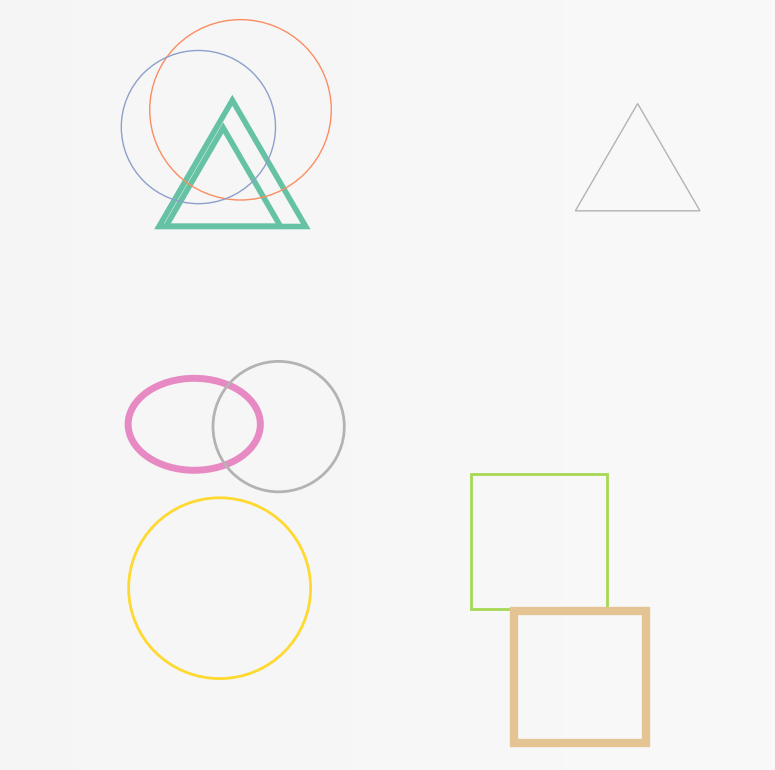[{"shape": "triangle", "thickness": 2, "radius": 0.55, "center": [0.3, 0.761]}, {"shape": "triangle", "thickness": 2, "radius": 0.43, "center": [0.288, 0.749]}, {"shape": "circle", "thickness": 0.5, "radius": 0.59, "center": [0.31, 0.857]}, {"shape": "circle", "thickness": 0.5, "radius": 0.5, "center": [0.256, 0.835]}, {"shape": "oval", "thickness": 2.5, "radius": 0.43, "center": [0.251, 0.449]}, {"shape": "square", "thickness": 1, "radius": 0.44, "center": [0.696, 0.297]}, {"shape": "circle", "thickness": 1, "radius": 0.59, "center": [0.283, 0.236]}, {"shape": "square", "thickness": 3, "radius": 0.43, "center": [0.748, 0.121]}, {"shape": "triangle", "thickness": 0.5, "radius": 0.46, "center": [0.823, 0.773]}, {"shape": "circle", "thickness": 1, "radius": 0.42, "center": [0.36, 0.446]}]